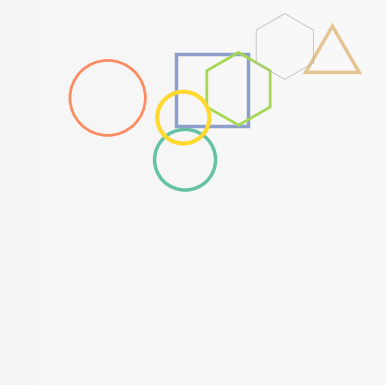[{"shape": "circle", "thickness": 2.5, "radius": 0.39, "center": [0.478, 0.585]}, {"shape": "circle", "thickness": 2, "radius": 0.49, "center": [0.278, 0.746]}, {"shape": "square", "thickness": 2.5, "radius": 0.46, "center": [0.546, 0.767]}, {"shape": "hexagon", "thickness": 2, "radius": 0.47, "center": [0.615, 0.769]}, {"shape": "circle", "thickness": 3, "radius": 0.34, "center": [0.473, 0.695]}, {"shape": "triangle", "thickness": 2.5, "radius": 0.4, "center": [0.858, 0.852]}, {"shape": "hexagon", "thickness": 0.5, "radius": 0.43, "center": [0.735, 0.879]}]